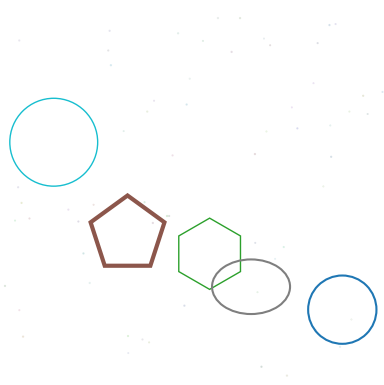[{"shape": "circle", "thickness": 1.5, "radius": 0.44, "center": [0.889, 0.196]}, {"shape": "hexagon", "thickness": 1, "radius": 0.46, "center": [0.544, 0.341]}, {"shape": "pentagon", "thickness": 3, "radius": 0.5, "center": [0.331, 0.391]}, {"shape": "oval", "thickness": 1.5, "radius": 0.51, "center": [0.652, 0.255]}, {"shape": "circle", "thickness": 1, "radius": 0.57, "center": [0.14, 0.631]}]